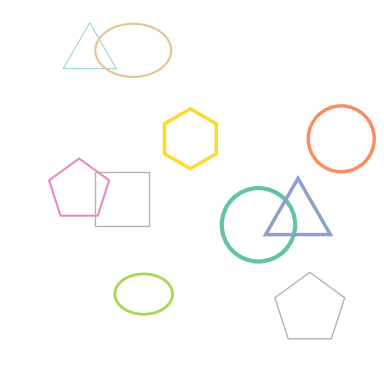[{"shape": "triangle", "thickness": 0.5, "radius": 0.4, "center": [0.233, 0.861]}, {"shape": "circle", "thickness": 3, "radius": 0.48, "center": [0.671, 0.416]}, {"shape": "circle", "thickness": 2.5, "radius": 0.43, "center": [0.886, 0.639]}, {"shape": "triangle", "thickness": 2.5, "radius": 0.49, "center": [0.774, 0.439]}, {"shape": "pentagon", "thickness": 1.5, "radius": 0.41, "center": [0.206, 0.506]}, {"shape": "oval", "thickness": 2, "radius": 0.37, "center": [0.373, 0.236]}, {"shape": "hexagon", "thickness": 2.5, "radius": 0.39, "center": [0.494, 0.64]}, {"shape": "oval", "thickness": 1.5, "radius": 0.49, "center": [0.346, 0.869]}, {"shape": "square", "thickness": 1, "radius": 0.35, "center": [0.317, 0.483]}, {"shape": "pentagon", "thickness": 1, "radius": 0.48, "center": [0.805, 0.197]}]